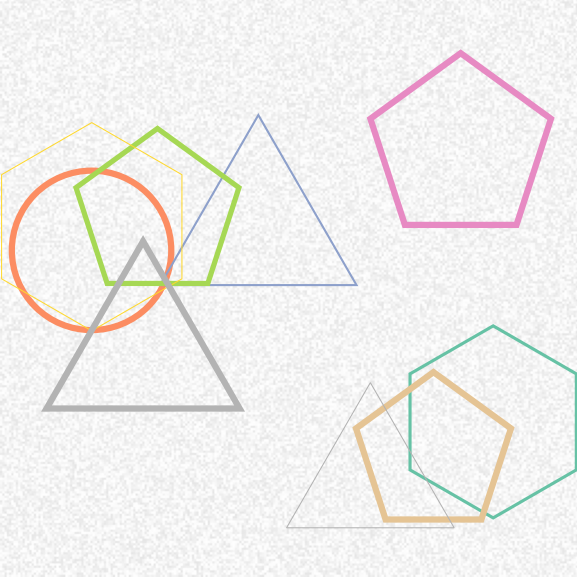[{"shape": "hexagon", "thickness": 1.5, "radius": 0.83, "center": [0.854, 0.269]}, {"shape": "circle", "thickness": 3, "radius": 0.69, "center": [0.159, 0.566]}, {"shape": "triangle", "thickness": 1, "radius": 0.98, "center": [0.447, 0.604]}, {"shape": "pentagon", "thickness": 3, "radius": 0.82, "center": [0.798, 0.743]}, {"shape": "pentagon", "thickness": 2.5, "radius": 0.74, "center": [0.273, 0.628]}, {"shape": "hexagon", "thickness": 0.5, "radius": 0.9, "center": [0.159, 0.607]}, {"shape": "pentagon", "thickness": 3, "radius": 0.71, "center": [0.751, 0.214]}, {"shape": "triangle", "thickness": 3, "radius": 0.97, "center": [0.248, 0.388]}, {"shape": "triangle", "thickness": 0.5, "radius": 0.84, "center": [0.641, 0.169]}]